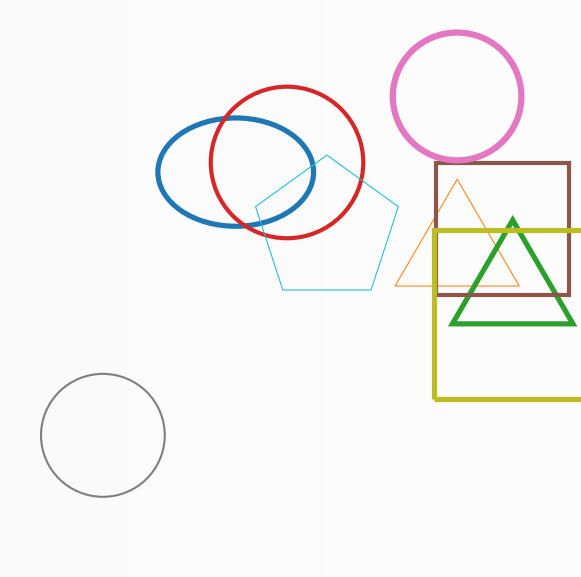[{"shape": "oval", "thickness": 2.5, "radius": 0.67, "center": [0.406, 0.701]}, {"shape": "triangle", "thickness": 0.5, "radius": 0.62, "center": [0.787, 0.566]}, {"shape": "triangle", "thickness": 2.5, "radius": 0.6, "center": [0.882, 0.498]}, {"shape": "circle", "thickness": 2, "radius": 0.66, "center": [0.494, 0.718]}, {"shape": "square", "thickness": 2, "radius": 0.57, "center": [0.865, 0.602]}, {"shape": "circle", "thickness": 3, "radius": 0.55, "center": [0.786, 0.832]}, {"shape": "circle", "thickness": 1, "radius": 0.53, "center": [0.177, 0.245]}, {"shape": "square", "thickness": 2.5, "radius": 0.73, "center": [0.894, 0.455]}, {"shape": "pentagon", "thickness": 0.5, "radius": 0.65, "center": [0.562, 0.601]}]